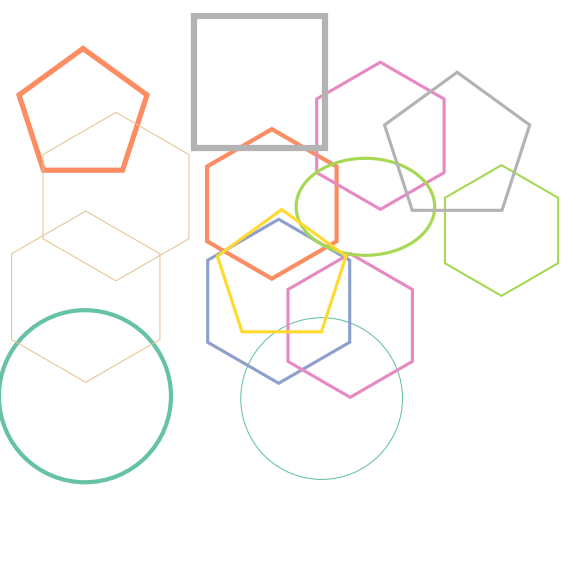[{"shape": "circle", "thickness": 0.5, "radius": 0.7, "center": [0.557, 0.309]}, {"shape": "circle", "thickness": 2, "radius": 0.74, "center": [0.147, 0.313]}, {"shape": "hexagon", "thickness": 2, "radius": 0.65, "center": [0.471, 0.646]}, {"shape": "pentagon", "thickness": 2.5, "radius": 0.58, "center": [0.144, 0.799]}, {"shape": "hexagon", "thickness": 1.5, "radius": 0.71, "center": [0.483, 0.477]}, {"shape": "hexagon", "thickness": 1.5, "radius": 0.64, "center": [0.659, 0.764]}, {"shape": "hexagon", "thickness": 1.5, "radius": 0.62, "center": [0.606, 0.436]}, {"shape": "hexagon", "thickness": 1, "radius": 0.57, "center": [0.868, 0.6]}, {"shape": "oval", "thickness": 1.5, "radius": 0.6, "center": [0.633, 0.641]}, {"shape": "pentagon", "thickness": 1.5, "radius": 0.59, "center": [0.488, 0.519]}, {"shape": "hexagon", "thickness": 0.5, "radius": 0.74, "center": [0.148, 0.485]}, {"shape": "hexagon", "thickness": 0.5, "radius": 0.73, "center": [0.201, 0.659]}, {"shape": "pentagon", "thickness": 1.5, "radius": 0.66, "center": [0.792, 0.742]}, {"shape": "square", "thickness": 3, "radius": 0.57, "center": [0.449, 0.857]}]